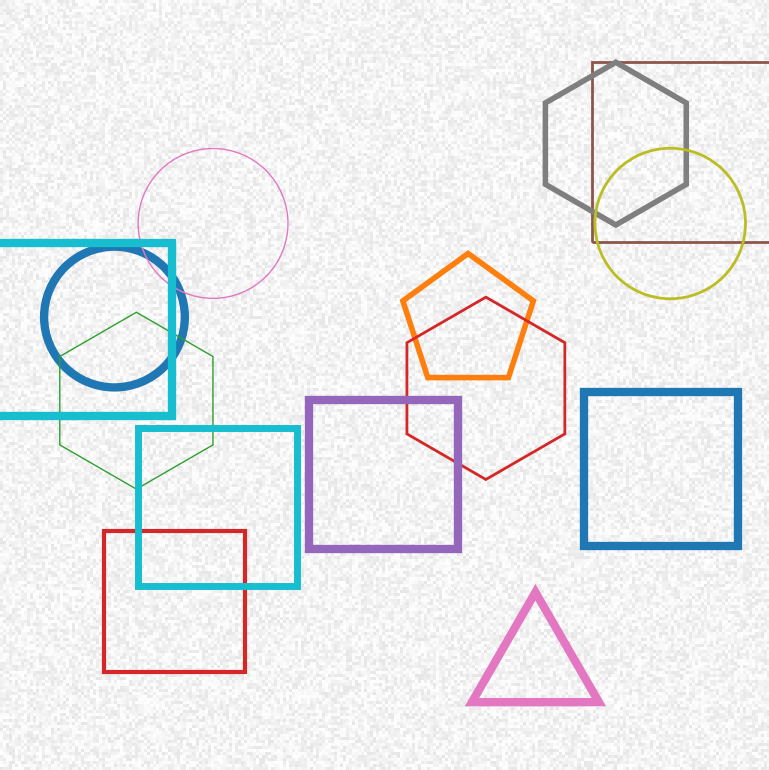[{"shape": "circle", "thickness": 3, "radius": 0.46, "center": [0.149, 0.588]}, {"shape": "square", "thickness": 3, "radius": 0.5, "center": [0.858, 0.391]}, {"shape": "pentagon", "thickness": 2, "radius": 0.45, "center": [0.608, 0.582]}, {"shape": "hexagon", "thickness": 0.5, "radius": 0.57, "center": [0.177, 0.48]}, {"shape": "square", "thickness": 1.5, "radius": 0.46, "center": [0.227, 0.219]}, {"shape": "hexagon", "thickness": 1, "radius": 0.59, "center": [0.631, 0.496]}, {"shape": "square", "thickness": 3, "radius": 0.48, "center": [0.498, 0.383]}, {"shape": "square", "thickness": 1, "radius": 0.58, "center": [0.886, 0.803]}, {"shape": "triangle", "thickness": 3, "radius": 0.48, "center": [0.695, 0.136]}, {"shape": "circle", "thickness": 0.5, "radius": 0.49, "center": [0.277, 0.71]}, {"shape": "hexagon", "thickness": 2, "radius": 0.53, "center": [0.8, 0.813]}, {"shape": "circle", "thickness": 1, "radius": 0.49, "center": [0.87, 0.71]}, {"shape": "square", "thickness": 2.5, "radius": 0.51, "center": [0.282, 0.341]}, {"shape": "square", "thickness": 3, "radius": 0.56, "center": [0.111, 0.572]}]